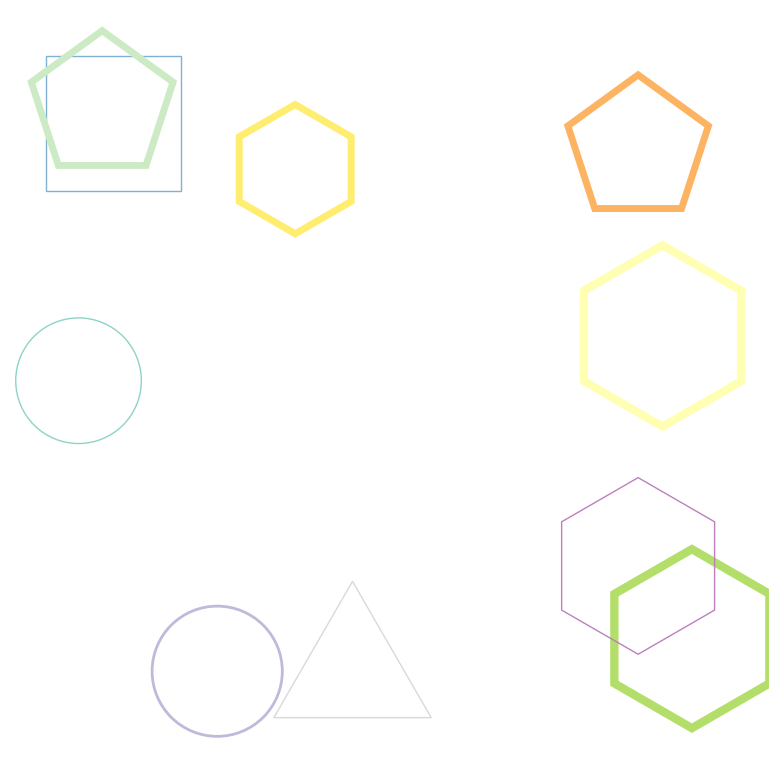[{"shape": "circle", "thickness": 0.5, "radius": 0.41, "center": [0.102, 0.506]}, {"shape": "hexagon", "thickness": 3, "radius": 0.59, "center": [0.86, 0.564]}, {"shape": "circle", "thickness": 1, "radius": 0.42, "center": [0.282, 0.128]}, {"shape": "square", "thickness": 0.5, "radius": 0.44, "center": [0.147, 0.839]}, {"shape": "pentagon", "thickness": 2.5, "radius": 0.48, "center": [0.829, 0.807]}, {"shape": "hexagon", "thickness": 3, "radius": 0.58, "center": [0.899, 0.171]}, {"shape": "triangle", "thickness": 0.5, "radius": 0.59, "center": [0.458, 0.127]}, {"shape": "hexagon", "thickness": 0.5, "radius": 0.57, "center": [0.829, 0.265]}, {"shape": "pentagon", "thickness": 2.5, "radius": 0.48, "center": [0.133, 0.863]}, {"shape": "hexagon", "thickness": 2.5, "radius": 0.42, "center": [0.383, 0.78]}]